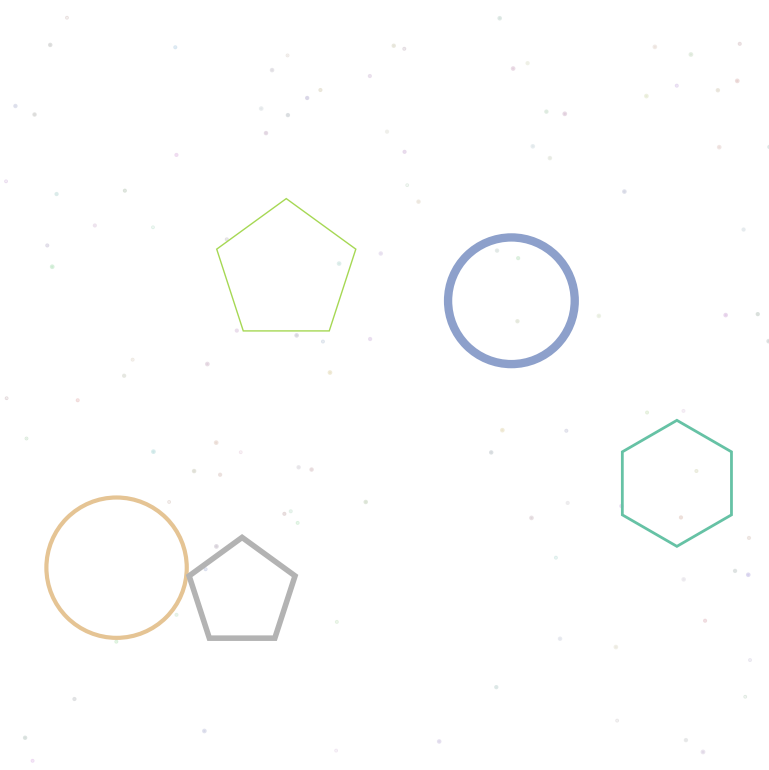[{"shape": "hexagon", "thickness": 1, "radius": 0.41, "center": [0.879, 0.372]}, {"shape": "circle", "thickness": 3, "radius": 0.41, "center": [0.664, 0.609]}, {"shape": "pentagon", "thickness": 0.5, "radius": 0.47, "center": [0.372, 0.647]}, {"shape": "circle", "thickness": 1.5, "radius": 0.46, "center": [0.151, 0.263]}, {"shape": "pentagon", "thickness": 2, "radius": 0.36, "center": [0.314, 0.23]}]